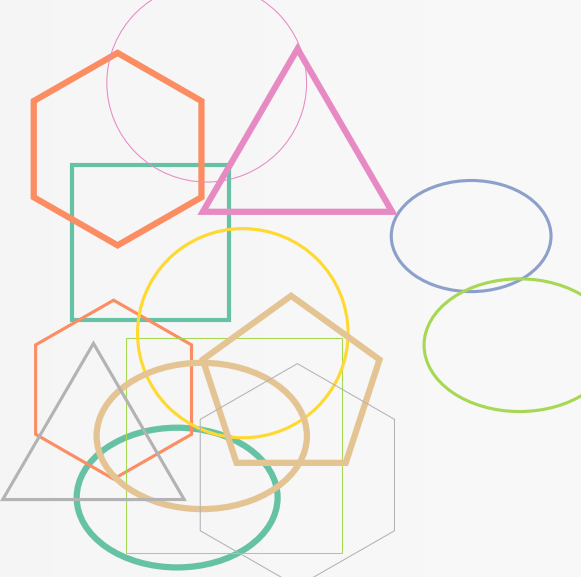[{"shape": "oval", "thickness": 3, "radius": 0.86, "center": [0.305, 0.138]}, {"shape": "square", "thickness": 2, "radius": 0.67, "center": [0.259, 0.58]}, {"shape": "hexagon", "thickness": 3, "radius": 0.83, "center": [0.202, 0.741]}, {"shape": "hexagon", "thickness": 1.5, "radius": 0.77, "center": [0.195, 0.324]}, {"shape": "oval", "thickness": 1.5, "radius": 0.69, "center": [0.811, 0.59]}, {"shape": "circle", "thickness": 0.5, "radius": 0.86, "center": [0.356, 0.856]}, {"shape": "triangle", "thickness": 3, "radius": 0.94, "center": [0.512, 0.726]}, {"shape": "square", "thickness": 0.5, "radius": 0.93, "center": [0.403, 0.228]}, {"shape": "oval", "thickness": 1.5, "radius": 0.82, "center": [0.894, 0.401]}, {"shape": "circle", "thickness": 1.5, "radius": 0.91, "center": [0.418, 0.422]}, {"shape": "pentagon", "thickness": 3, "radius": 0.8, "center": [0.501, 0.327]}, {"shape": "oval", "thickness": 3, "radius": 0.9, "center": [0.347, 0.244]}, {"shape": "hexagon", "thickness": 0.5, "radius": 0.96, "center": [0.512, 0.177]}, {"shape": "triangle", "thickness": 1.5, "radius": 0.9, "center": [0.161, 0.224]}]